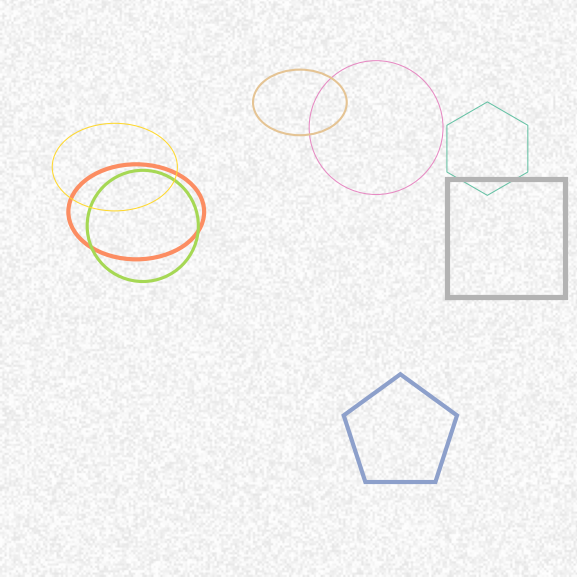[{"shape": "hexagon", "thickness": 0.5, "radius": 0.4, "center": [0.844, 0.742]}, {"shape": "oval", "thickness": 2, "radius": 0.59, "center": [0.236, 0.632]}, {"shape": "pentagon", "thickness": 2, "radius": 0.52, "center": [0.693, 0.248]}, {"shape": "circle", "thickness": 0.5, "radius": 0.58, "center": [0.651, 0.778]}, {"shape": "circle", "thickness": 1.5, "radius": 0.48, "center": [0.247, 0.608]}, {"shape": "oval", "thickness": 0.5, "radius": 0.54, "center": [0.199, 0.71]}, {"shape": "oval", "thickness": 1, "radius": 0.41, "center": [0.519, 0.822]}, {"shape": "square", "thickness": 2.5, "radius": 0.51, "center": [0.877, 0.587]}]